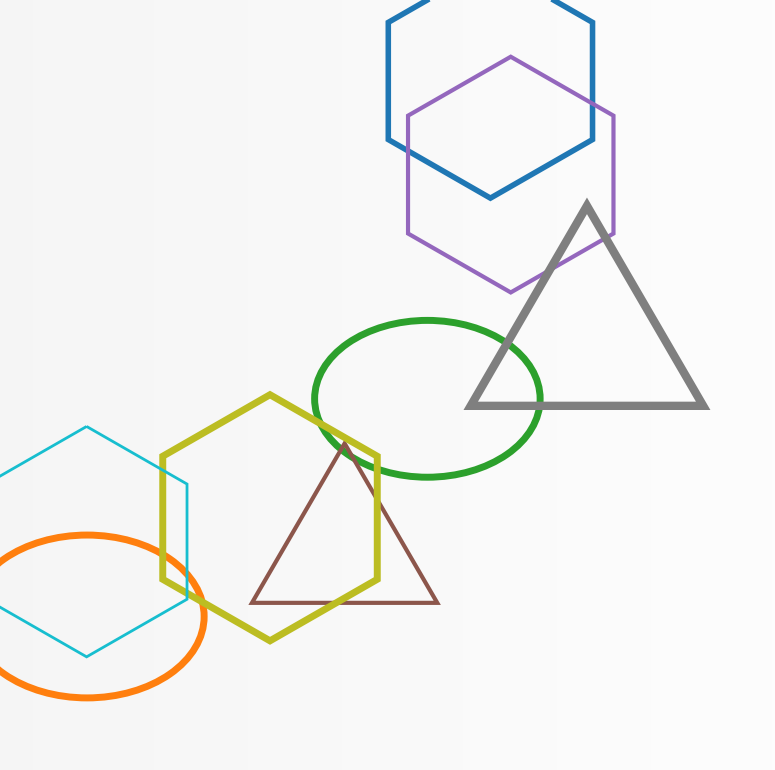[{"shape": "hexagon", "thickness": 2, "radius": 0.76, "center": [0.633, 0.895]}, {"shape": "oval", "thickness": 2.5, "radius": 0.76, "center": [0.112, 0.199]}, {"shape": "oval", "thickness": 2.5, "radius": 0.73, "center": [0.551, 0.482]}, {"shape": "hexagon", "thickness": 1.5, "radius": 0.77, "center": [0.659, 0.773]}, {"shape": "triangle", "thickness": 1.5, "radius": 0.69, "center": [0.445, 0.286]}, {"shape": "triangle", "thickness": 3, "radius": 0.87, "center": [0.757, 0.56]}, {"shape": "hexagon", "thickness": 2.5, "radius": 0.8, "center": [0.348, 0.328]}, {"shape": "hexagon", "thickness": 1, "radius": 0.75, "center": [0.112, 0.297]}]